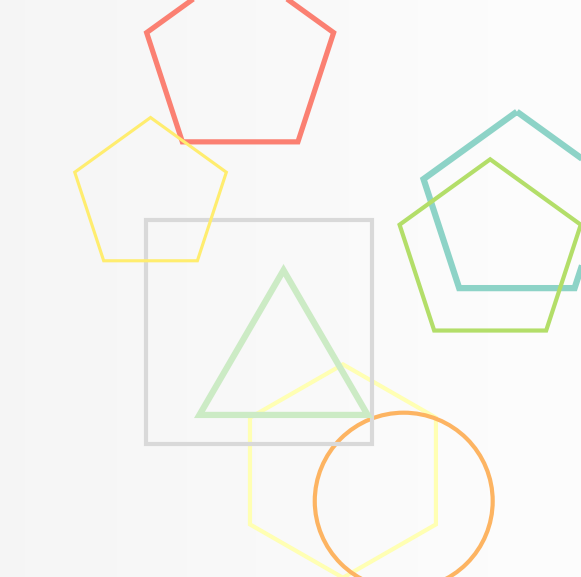[{"shape": "pentagon", "thickness": 3, "radius": 0.84, "center": [0.889, 0.637]}, {"shape": "hexagon", "thickness": 2, "radius": 0.92, "center": [0.59, 0.183]}, {"shape": "pentagon", "thickness": 2.5, "radius": 0.85, "center": [0.413, 0.89]}, {"shape": "circle", "thickness": 2, "radius": 0.77, "center": [0.695, 0.131]}, {"shape": "pentagon", "thickness": 2, "radius": 0.82, "center": [0.843, 0.559]}, {"shape": "square", "thickness": 2, "radius": 0.97, "center": [0.446, 0.424]}, {"shape": "triangle", "thickness": 3, "radius": 0.84, "center": [0.488, 0.364]}, {"shape": "pentagon", "thickness": 1.5, "radius": 0.69, "center": [0.259, 0.659]}]